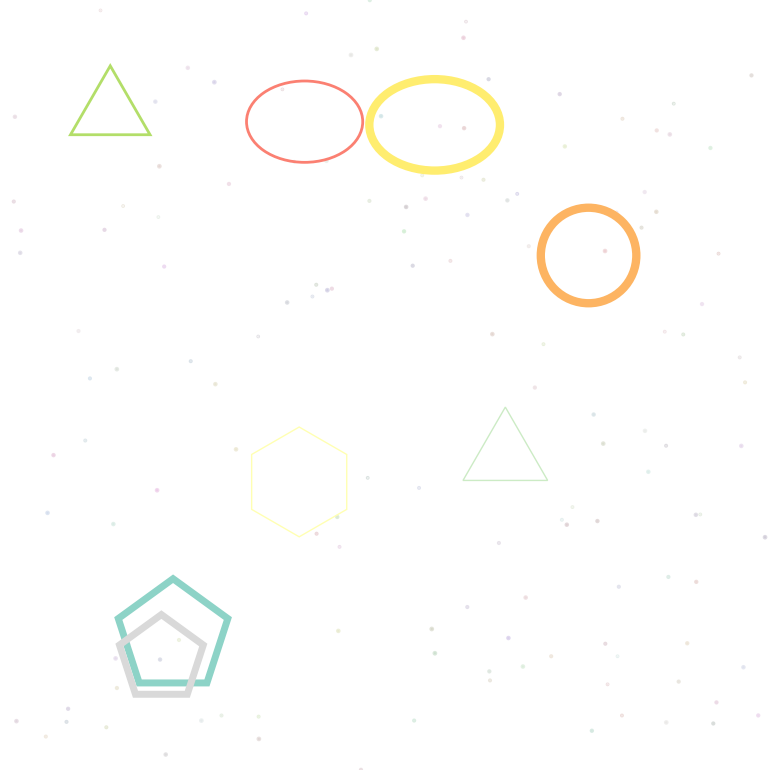[{"shape": "pentagon", "thickness": 2.5, "radius": 0.37, "center": [0.225, 0.174]}, {"shape": "hexagon", "thickness": 0.5, "radius": 0.36, "center": [0.389, 0.374]}, {"shape": "oval", "thickness": 1, "radius": 0.38, "center": [0.396, 0.842]}, {"shape": "circle", "thickness": 3, "radius": 0.31, "center": [0.764, 0.668]}, {"shape": "triangle", "thickness": 1, "radius": 0.3, "center": [0.143, 0.855]}, {"shape": "pentagon", "thickness": 2.5, "radius": 0.29, "center": [0.21, 0.145]}, {"shape": "triangle", "thickness": 0.5, "radius": 0.32, "center": [0.656, 0.408]}, {"shape": "oval", "thickness": 3, "radius": 0.42, "center": [0.564, 0.838]}]